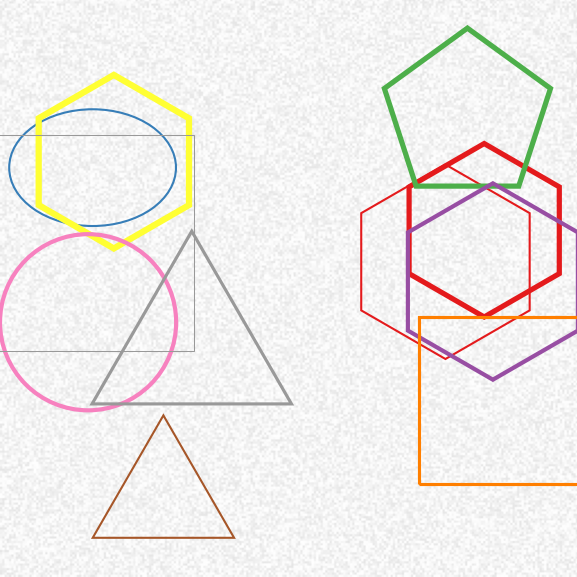[{"shape": "hexagon", "thickness": 1, "radius": 0.84, "center": [0.771, 0.546]}, {"shape": "hexagon", "thickness": 2.5, "radius": 0.75, "center": [0.838, 0.6]}, {"shape": "oval", "thickness": 1, "radius": 0.72, "center": [0.16, 0.709]}, {"shape": "pentagon", "thickness": 2.5, "radius": 0.76, "center": [0.809, 0.799]}, {"shape": "hexagon", "thickness": 2, "radius": 0.85, "center": [0.853, 0.512]}, {"shape": "square", "thickness": 1.5, "radius": 0.72, "center": [0.87, 0.305]}, {"shape": "hexagon", "thickness": 3, "radius": 0.75, "center": [0.197, 0.719]}, {"shape": "triangle", "thickness": 1, "radius": 0.71, "center": [0.283, 0.139]}, {"shape": "circle", "thickness": 2, "radius": 0.76, "center": [0.153, 0.441]}, {"shape": "triangle", "thickness": 1.5, "radius": 1.0, "center": [0.332, 0.399]}, {"shape": "square", "thickness": 0.5, "radius": 0.94, "center": [0.149, 0.579]}]